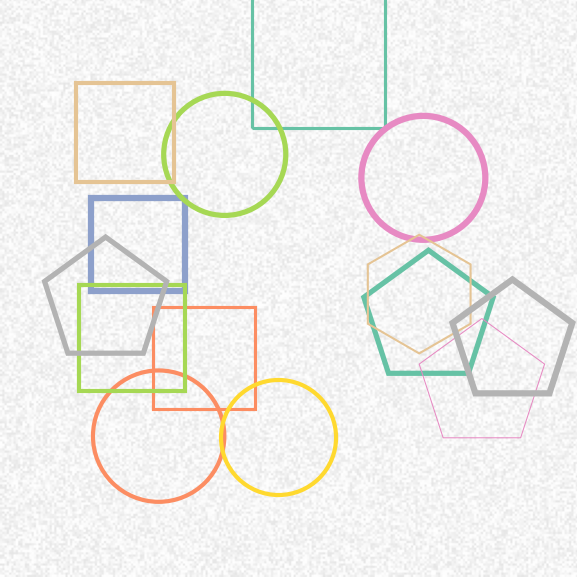[{"shape": "pentagon", "thickness": 2.5, "radius": 0.59, "center": [0.742, 0.448]}, {"shape": "square", "thickness": 1.5, "radius": 0.58, "center": [0.551, 0.892]}, {"shape": "square", "thickness": 1.5, "radius": 0.44, "center": [0.353, 0.379]}, {"shape": "circle", "thickness": 2, "radius": 0.57, "center": [0.275, 0.244]}, {"shape": "square", "thickness": 3, "radius": 0.4, "center": [0.239, 0.576]}, {"shape": "circle", "thickness": 3, "radius": 0.54, "center": [0.733, 0.691]}, {"shape": "pentagon", "thickness": 0.5, "radius": 0.57, "center": [0.834, 0.333]}, {"shape": "circle", "thickness": 2.5, "radius": 0.53, "center": [0.389, 0.732]}, {"shape": "square", "thickness": 2, "radius": 0.46, "center": [0.228, 0.413]}, {"shape": "circle", "thickness": 2, "radius": 0.5, "center": [0.482, 0.242]}, {"shape": "square", "thickness": 2, "radius": 0.43, "center": [0.216, 0.769]}, {"shape": "hexagon", "thickness": 1, "radius": 0.51, "center": [0.726, 0.49]}, {"shape": "pentagon", "thickness": 3, "radius": 0.55, "center": [0.887, 0.406]}, {"shape": "pentagon", "thickness": 2.5, "radius": 0.56, "center": [0.183, 0.477]}]